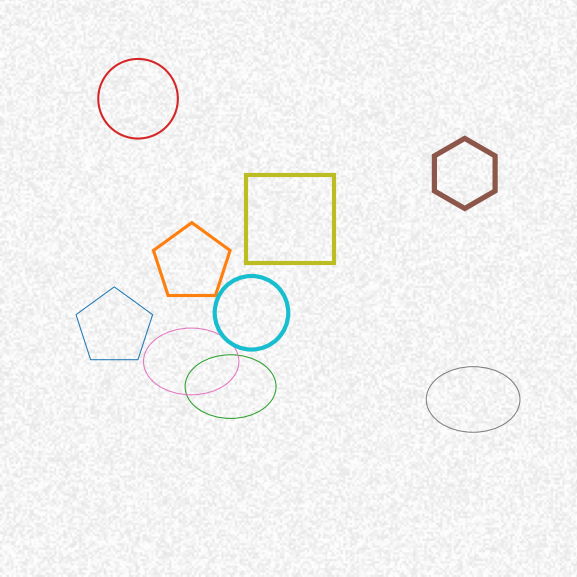[{"shape": "pentagon", "thickness": 0.5, "radius": 0.35, "center": [0.198, 0.433]}, {"shape": "pentagon", "thickness": 1.5, "radius": 0.35, "center": [0.332, 0.544]}, {"shape": "oval", "thickness": 0.5, "radius": 0.39, "center": [0.399, 0.33]}, {"shape": "circle", "thickness": 1, "radius": 0.34, "center": [0.239, 0.828]}, {"shape": "hexagon", "thickness": 2.5, "radius": 0.3, "center": [0.805, 0.699]}, {"shape": "oval", "thickness": 0.5, "radius": 0.41, "center": [0.331, 0.373]}, {"shape": "oval", "thickness": 0.5, "radius": 0.41, "center": [0.819, 0.307]}, {"shape": "square", "thickness": 2, "radius": 0.38, "center": [0.502, 0.62]}, {"shape": "circle", "thickness": 2, "radius": 0.32, "center": [0.435, 0.458]}]